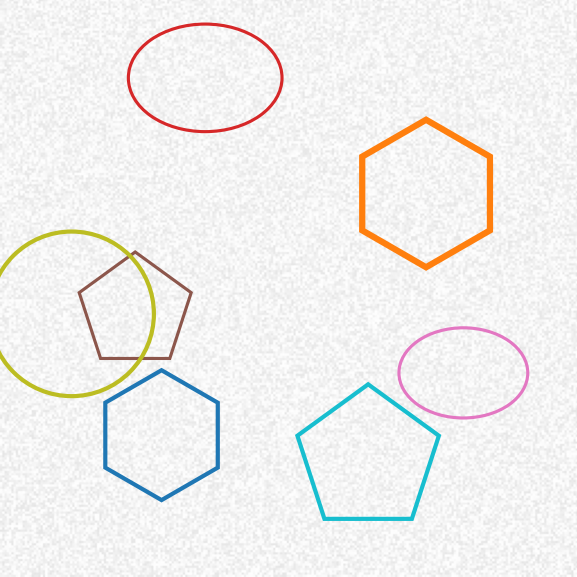[{"shape": "hexagon", "thickness": 2, "radius": 0.56, "center": [0.28, 0.246]}, {"shape": "hexagon", "thickness": 3, "radius": 0.64, "center": [0.738, 0.664]}, {"shape": "oval", "thickness": 1.5, "radius": 0.67, "center": [0.355, 0.864]}, {"shape": "pentagon", "thickness": 1.5, "radius": 0.51, "center": [0.234, 0.461]}, {"shape": "oval", "thickness": 1.5, "radius": 0.56, "center": [0.802, 0.353]}, {"shape": "circle", "thickness": 2, "radius": 0.71, "center": [0.124, 0.456]}, {"shape": "pentagon", "thickness": 2, "radius": 0.64, "center": [0.637, 0.205]}]